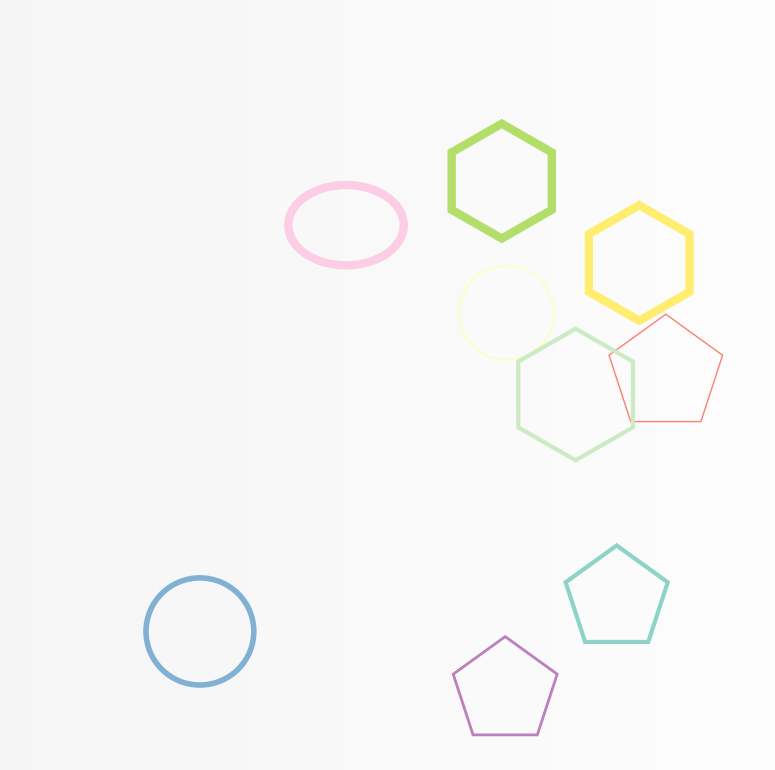[{"shape": "pentagon", "thickness": 1.5, "radius": 0.35, "center": [0.796, 0.222]}, {"shape": "circle", "thickness": 0.5, "radius": 0.31, "center": [0.654, 0.594]}, {"shape": "pentagon", "thickness": 0.5, "radius": 0.39, "center": [0.859, 0.515]}, {"shape": "circle", "thickness": 2, "radius": 0.35, "center": [0.258, 0.18]}, {"shape": "hexagon", "thickness": 3, "radius": 0.37, "center": [0.647, 0.765]}, {"shape": "oval", "thickness": 3, "radius": 0.37, "center": [0.446, 0.708]}, {"shape": "pentagon", "thickness": 1, "radius": 0.35, "center": [0.652, 0.103]}, {"shape": "hexagon", "thickness": 1.5, "radius": 0.43, "center": [0.743, 0.488]}, {"shape": "hexagon", "thickness": 3, "radius": 0.37, "center": [0.825, 0.658]}]